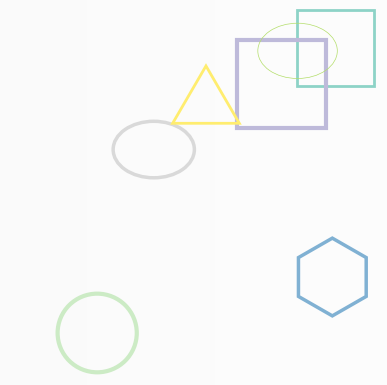[{"shape": "square", "thickness": 2, "radius": 0.5, "center": [0.866, 0.875]}, {"shape": "square", "thickness": 3, "radius": 0.57, "center": [0.727, 0.781]}, {"shape": "hexagon", "thickness": 2.5, "radius": 0.5, "center": [0.858, 0.281]}, {"shape": "oval", "thickness": 0.5, "radius": 0.51, "center": [0.768, 0.868]}, {"shape": "oval", "thickness": 2.5, "radius": 0.52, "center": [0.397, 0.612]}, {"shape": "circle", "thickness": 3, "radius": 0.51, "center": [0.251, 0.135]}, {"shape": "triangle", "thickness": 2, "radius": 0.5, "center": [0.532, 0.729]}]